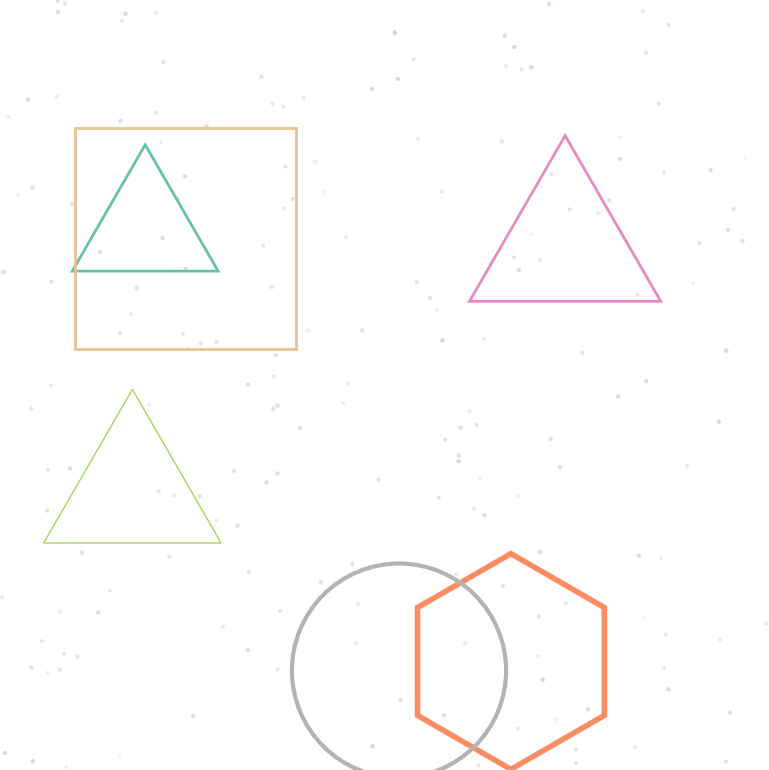[{"shape": "triangle", "thickness": 1, "radius": 0.55, "center": [0.189, 0.703]}, {"shape": "hexagon", "thickness": 2, "radius": 0.7, "center": [0.664, 0.141]}, {"shape": "triangle", "thickness": 1, "radius": 0.72, "center": [0.734, 0.68]}, {"shape": "triangle", "thickness": 0.5, "radius": 0.67, "center": [0.172, 0.361]}, {"shape": "square", "thickness": 1, "radius": 0.72, "center": [0.241, 0.69]}, {"shape": "circle", "thickness": 1.5, "radius": 0.7, "center": [0.518, 0.129]}]